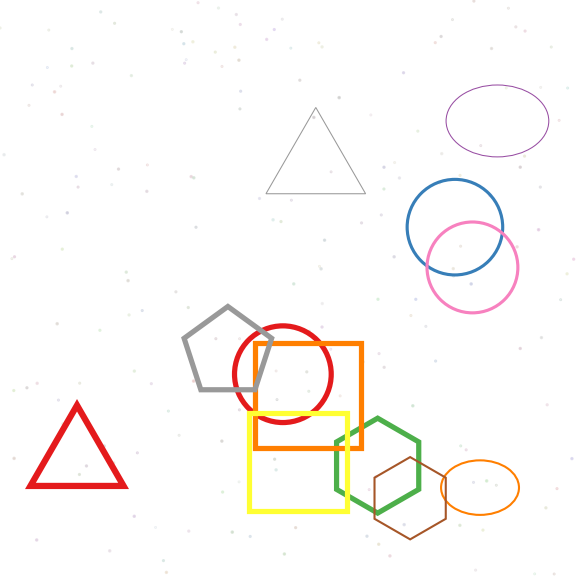[{"shape": "triangle", "thickness": 3, "radius": 0.47, "center": [0.133, 0.204]}, {"shape": "circle", "thickness": 2.5, "radius": 0.42, "center": [0.49, 0.351]}, {"shape": "circle", "thickness": 1.5, "radius": 0.41, "center": [0.788, 0.606]}, {"shape": "hexagon", "thickness": 2.5, "radius": 0.41, "center": [0.654, 0.193]}, {"shape": "oval", "thickness": 0.5, "radius": 0.44, "center": [0.861, 0.79]}, {"shape": "square", "thickness": 2.5, "radius": 0.46, "center": [0.533, 0.315]}, {"shape": "oval", "thickness": 1, "radius": 0.34, "center": [0.831, 0.155]}, {"shape": "square", "thickness": 2.5, "radius": 0.42, "center": [0.516, 0.199]}, {"shape": "hexagon", "thickness": 1, "radius": 0.36, "center": [0.71, 0.136]}, {"shape": "circle", "thickness": 1.5, "radius": 0.39, "center": [0.818, 0.536]}, {"shape": "pentagon", "thickness": 2.5, "radius": 0.4, "center": [0.395, 0.389]}, {"shape": "triangle", "thickness": 0.5, "radius": 0.5, "center": [0.547, 0.713]}]